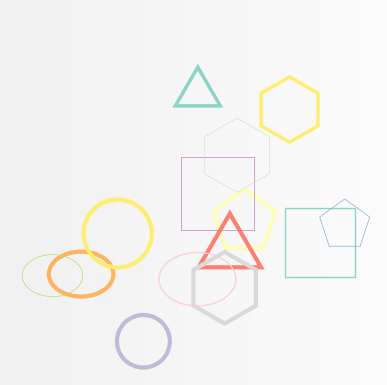[{"shape": "triangle", "thickness": 2.5, "radius": 0.33, "center": [0.51, 0.759]}, {"shape": "square", "thickness": 1, "radius": 0.45, "center": [0.825, 0.37]}, {"shape": "pentagon", "thickness": 2.5, "radius": 0.42, "center": [0.631, 0.425]}, {"shape": "circle", "thickness": 3, "radius": 0.34, "center": [0.37, 0.114]}, {"shape": "triangle", "thickness": 3, "radius": 0.47, "center": [0.593, 0.352]}, {"shape": "pentagon", "thickness": 0.5, "radius": 0.34, "center": [0.89, 0.415]}, {"shape": "oval", "thickness": 3, "radius": 0.42, "center": [0.209, 0.288]}, {"shape": "oval", "thickness": 0.5, "radius": 0.39, "center": [0.135, 0.284]}, {"shape": "oval", "thickness": 1, "radius": 0.5, "center": [0.509, 0.275]}, {"shape": "hexagon", "thickness": 3, "radius": 0.46, "center": [0.58, 0.253]}, {"shape": "square", "thickness": 0.5, "radius": 0.48, "center": [0.561, 0.497]}, {"shape": "hexagon", "thickness": 0.5, "radius": 0.48, "center": [0.612, 0.597]}, {"shape": "circle", "thickness": 3, "radius": 0.44, "center": [0.304, 0.394]}, {"shape": "hexagon", "thickness": 2.5, "radius": 0.42, "center": [0.747, 0.715]}]